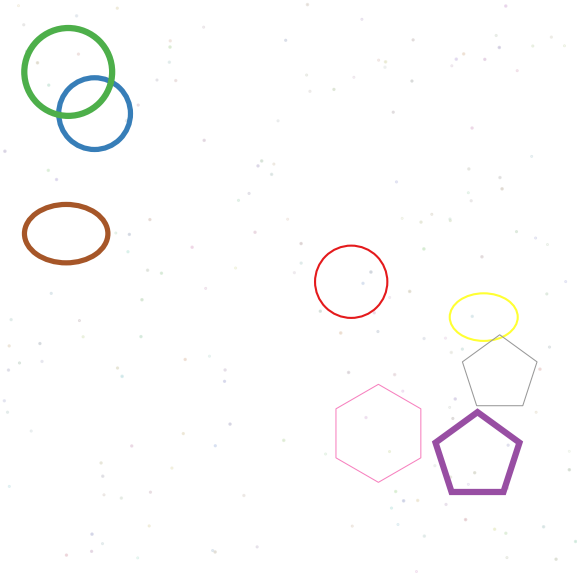[{"shape": "circle", "thickness": 1, "radius": 0.31, "center": [0.608, 0.511]}, {"shape": "circle", "thickness": 2.5, "radius": 0.31, "center": [0.164, 0.802]}, {"shape": "circle", "thickness": 3, "radius": 0.38, "center": [0.118, 0.875]}, {"shape": "pentagon", "thickness": 3, "radius": 0.38, "center": [0.827, 0.209]}, {"shape": "oval", "thickness": 1, "radius": 0.29, "center": [0.838, 0.45]}, {"shape": "oval", "thickness": 2.5, "radius": 0.36, "center": [0.115, 0.595]}, {"shape": "hexagon", "thickness": 0.5, "radius": 0.42, "center": [0.655, 0.249]}, {"shape": "pentagon", "thickness": 0.5, "radius": 0.34, "center": [0.865, 0.352]}]